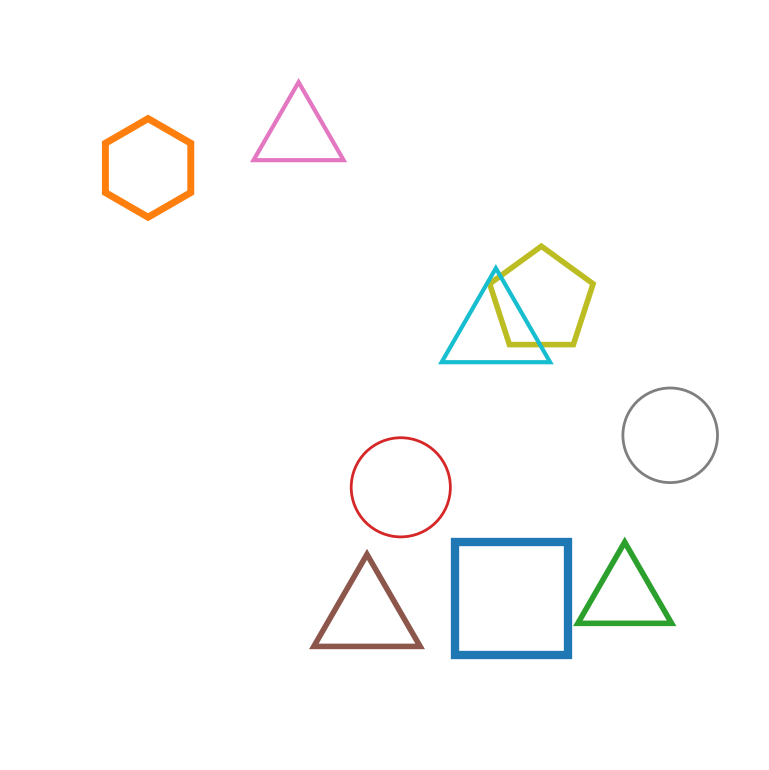[{"shape": "square", "thickness": 3, "radius": 0.37, "center": [0.665, 0.222]}, {"shape": "hexagon", "thickness": 2.5, "radius": 0.32, "center": [0.192, 0.782]}, {"shape": "triangle", "thickness": 2, "radius": 0.35, "center": [0.811, 0.226]}, {"shape": "circle", "thickness": 1, "radius": 0.32, "center": [0.521, 0.367]}, {"shape": "triangle", "thickness": 2, "radius": 0.4, "center": [0.477, 0.2]}, {"shape": "triangle", "thickness": 1.5, "radius": 0.34, "center": [0.388, 0.826]}, {"shape": "circle", "thickness": 1, "radius": 0.31, "center": [0.87, 0.435]}, {"shape": "pentagon", "thickness": 2, "radius": 0.35, "center": [0.703, 0.61]}, {"shape": "triangle", "thickness": 1.5, "radius": 0.41, "center": [0.644, 0.57]}]